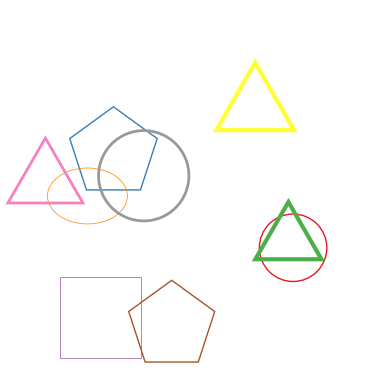[{"shape": "circle", "thickness": 1, "radius": 0.44, "center": [0.761, 0.356]}, {"shape": "pentagon", "thickness": 1, "radius": 0.6, "center": [0.295, 0.603]}, {"shape": "triangle", "thickness": 3, "radius": 0.5, "center": [0.749, 0.376]}, {"shape": "square", "thickness": 0.5, "radius": 0.53, "center": [0.26, 0.176]}, {"shape": "oval", "thickness": 0.5, "radius": 0.52, "center": [0.227, 0.491]}, {"shape": "triangle", "thickness": 3, "radius": 0.58, "center": [0.663, 0.72]}, {"shape": "pentagon", "thickness": 1, "radius": 0.59, "center": [0.446, 0.155]}, {"shape": "triangle", "thickness": 2, "radius": 0.56, "center": [0.118, 0.529]}, {"shape": "circle", "thickness": 2, "radius": 0.59, "center": [0.373, 0.544]}]